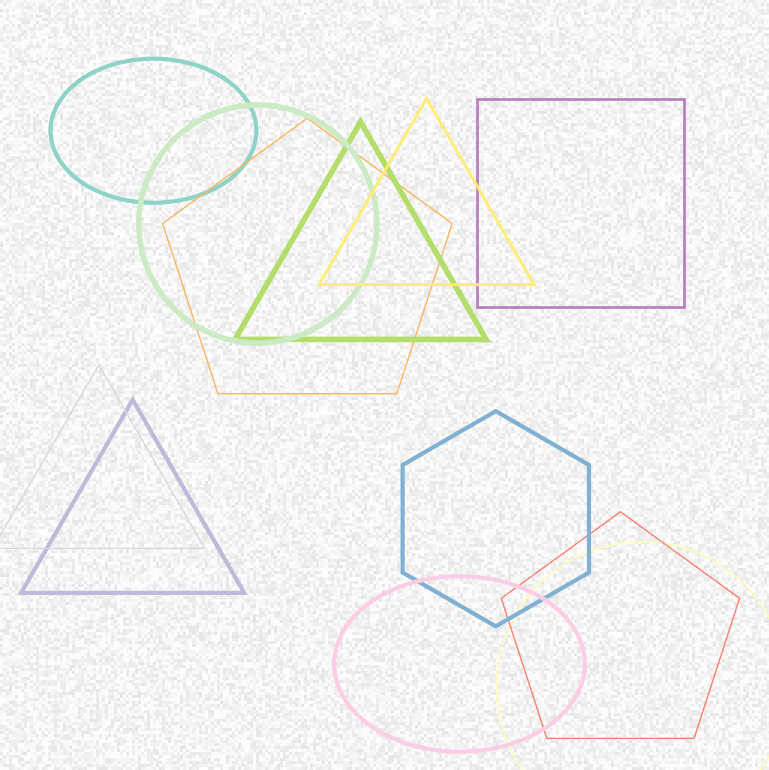[{"shape": "oval", "thickness": 1.5, "radius": 0.67, "center": [0.199, 0.83]}, {"shape": "circle", "thickness": 0.5, "radius": 0.94, "center": [0.833, 0.108]}, {"shape": "triangle", "thickness": 1.5, "radius": 0.84, "center": [0.172, 0.314]}, {"shape": "pentagon", "thickness": 0.5, "radius": 0.81, "center": [0.806, 0.173]}, {"shape": "hexagon", "thickness": 1.5, "radius": 0.7, "center": [0.644, 0.326]}, {"shape": "pentagon", "thickness": 0.5, "radius": 0.99, "center": [0.399, 0.649]}, {"shape": "triangle", "thickness": 2, "radius": 0.94, "center": [0.468, 0.653]}, {"shape": "oval", "thickness": 1.5, "radius": 0.81, "center": [0.597, 0.138]}, {"shape": "triangle", "thickness": 0.5, "radius": 0.79, "center": [0.128, 0.367]}, {"shape": "square", "thickness": 1, "radius": 0.67, "center": [0.754, 0.737]}, {"shape": "circle", "thickness": 2, "radius": 0.77, "center": [0.335, 0.709]}, {"shape": "triangle", "thickness": 1, "radius": 0.81, "center": [0.554, 0.711]}]